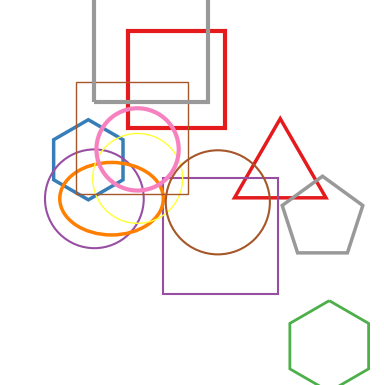[{"shape": "square", "thickness": 3, "radius": 0.63, "center": [0.459, 0.793]}, {"shape": "triangle", "thickness": 2.5, "radius": 0.69, "center": [0.728, 0.555]}, {"shape": "hexagon", "thickness": 2.5, "radius": 0.52, "center": [0.229, 0.585]}, {"shape": "hexagon", "thickness": 2, "radius": 0.59, "center": [0.855, 0.101]}, {"shape": "circle", "thickness": 1.5, "radius": 0.64, "center": [0.245, 0.484]}, {"shape": "square", "thickness": 1.5, "radius": 0.75, "center": [0.573, 0.387]}, {"shape": "oval", "thickness": 2.5, "radius": 0.67, "center": [0.29, 0.484]}, {"shape": "circle", "thickness": 1, "radius": 0.58, "center": [0.358, 0.537]}, {"shape": "square", "thickness": 1, "radius": 0.73, "center": [0.344, 0.641]}, {"shape": "circle", "thickness": 1.5, "radius": 0.68, "center": [0.566, 0.474]}, {"shape": "circle", "thickness": 3, "radius": 0.53, "center": [0.357, 0.612]}, {"shape": "square", "thickness": 3, "radius": 0.74, "center": [0.392, 0.884]}, {"shape": "pentagon", "thickness": 2.5, "radius": 0.55, "center": [0.838, 0.432]}]